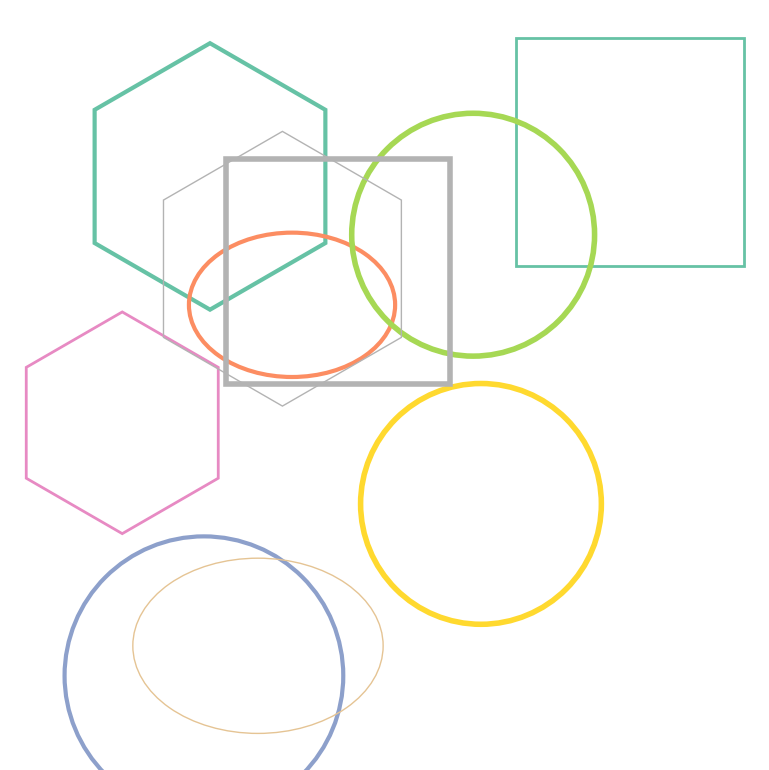[{"shape": "hexagon", "thickness": 1.5, "radius": 0.87, "center": [0.273, 0.771]}, {"shape": "square", "thickness": 1, "radius": 0.74, "center": [0.818, 0.803]}, {"shape": "oval", "thickness": 1.5, "radius": 0.67, "center": [0.379, 0.604]}, {"shape": "circle", "thickness": 1.5, "radius": 0.9, "center": [0.265, 0.122]}, {"shape": "hexagon", "thickness": 1, "radius": 0.72, "center": [0.159, 0.451]}, {"shape": "circle", "thickness": 2, "radius": 0.79, "center": [0.614, 0.695]}, {"shape": "circle", "thickness": 2, "radius": 0.78, "center": [0.625, 0.346]}, {"shape": "oval", "thickness": 0.5, "radius": 0.81, "center": [0.335, 0.161]}, {"shape": "square", "thickness": 2, "radius": 0.73, "center": [0.439, 0.647]}, {"shape": "hexagon", "thickness": 0.5, "radius": 0.89, "center": [0.367, 0.651]}]